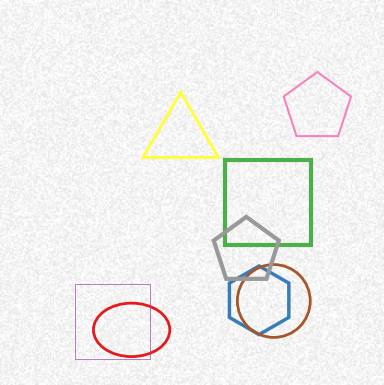[{"shape": "oval", "thickness": 2, "radius": 0.5, "center": [0.342, 0.143]}, {"shape": "hexagon", "thickness": 2.5, "radius": 0.45, "center": [0.673, 0.22]}, {"shape": "square", "thickness": 3, "radius": 0.55, "center": [0.696, 0.474]}, {"shape": "square", "thickness": 0.5, "radius": 0.49, "center": [0.292, 0.166]}, {"shape": "triangle", "thickness": 2, "radius": 0.56, "center": [0.469, 0.648]}, {"shape": "circle", "thickness": 2, "radius": 0.47, "center": [0.711, 0.218]}, {"shape": "pentagon", "thickness": 1.5, "radius": 0.46, "center": [0.824, 0.721]}, {"shape": "pentagon", "thickness": 3, "radius": 0.44, "center": [0.64, 0.348]}]